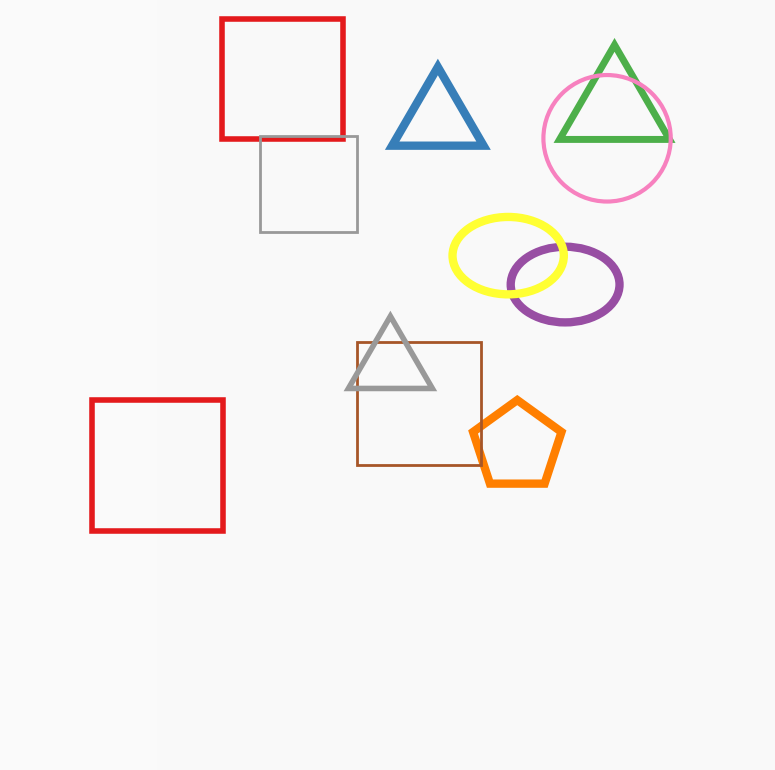[{"shape": "square", "thickness": 2, "radius": 0.39, "center": [0.364, 0.898]}, {"shape": "square", "thickness": 2, "radius": 0.42, "center": [0.203, 0.395]}, {"shape": "triangle", "thickness": 3, "radius": 0.34, "center": [0.565, 0.845]}, {"shape": "triangle", "thickness": 2.5, "radius": 0.41, "center": [0.793, 0.86]}, {"shape": "oval", "thickness": 3, "radius": 0.35, "center": [0.729, 0.63]}, {"shape": "pentagon", "thickness": 3, "radius": 0.3, "center": [0.667, 0.42]}, {"shape": "oval", "thickness": 3, "radius": 0.36, "center": [0.656, 0.668]}, {"shape": "square", "thickness": 1, "radius": 0.4, "center": [0.541, 0.476]}, {"shape": "circle", "thickness": 1.5, "radius": 0.41, "center": [0.783, 0.82]}, {"shape": "triangle", "thickness": 2, "radius": 0.31, "center": [0.504, 0.527]}, {"shape": "square", "thickness": 1, "radius": 0.31, "center": [0.398, 0.761]}]